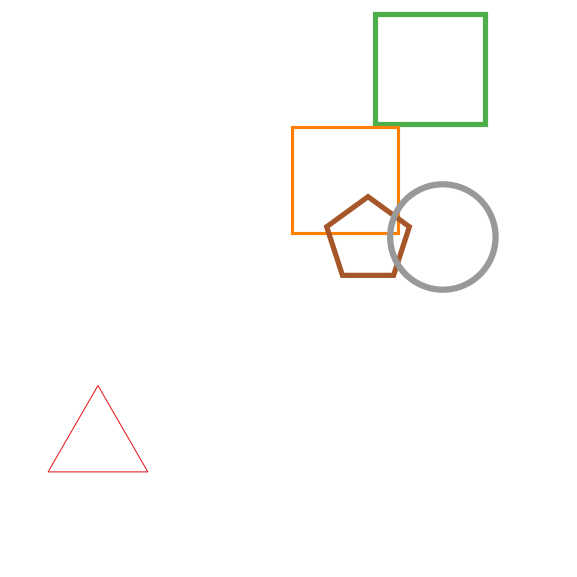[{"shape": "triangle", "thickness": 0.5, "radius": 0.5, "center": [0.17, 0.232]}, {"shape": "square", "thickness": 2.5, "radius": 0.47, "center": [0.744, 0.88]}, {"shape": "square", "thickness": 1.5, "radius": 0.46, "center": [0.597, 0.688]}, {"shape": "pentagon", "thickness": 2.5, "radius": 0.38, "center": [0.637, 0.583]}, {"shape": "circle", "thickness": 3, "radius": 0.46, "center": [0.767, 0.589]}]